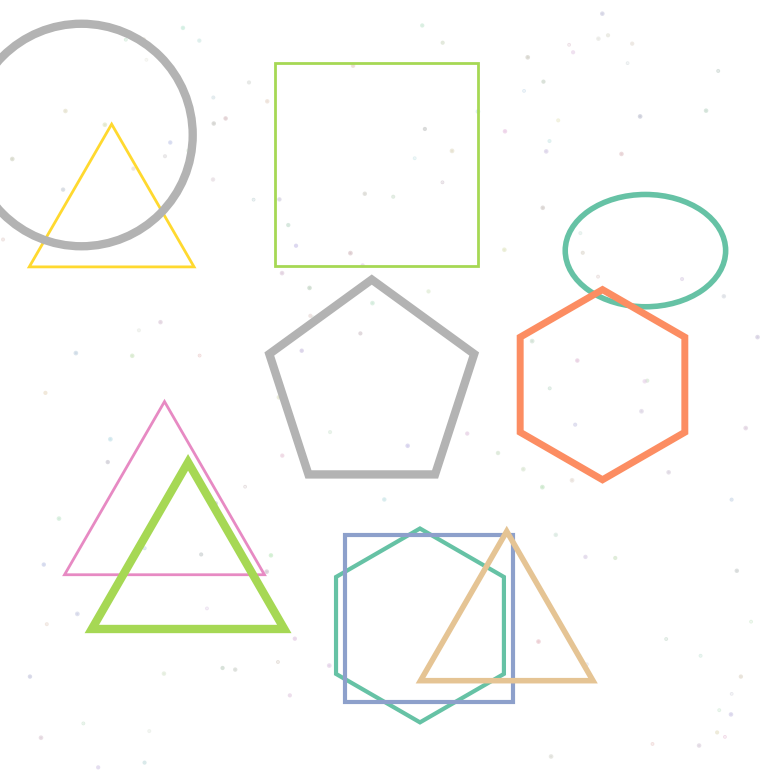[{"shape": "hexagon", "thickness": 1.5, "radius": 0.63, "center": [0.545, 0.188]}, {"shape": "oval", "thickness": 2, "radius": 0.52, "center": [0.838, 0.675]}, {"shape": "hexagon", "thickness": 2.5, "radius": 0.62, "center": [0.782, 0.5]}, {"shape": "square", "thickness": 1.5, "radius": 0.54, "center": [0.557, 0.197]}, {"shape": "triangle", "thickness": 1, "radius": 0.75, "center": [0.214, 0.329]}, {"shape": "triangle", "thickness": 3, "radius": 0.72, "center": [0.244, 0.255]}, {"shape": "square", "thickness": 1, "radius": 0.66, "center": [0.489, 0.787]}, {"shape": "triangle", "thickness": 1, "radius": 0.62, "center": [0.145, 0.715]}, {"shape": "triangle", "thickness": 2, "radius": 0.65, "center": [0.658, 0.181]}, {"shape": "pentagon", "thickness": 3, "radius": 0.7, "center": [0.483, 0.497]}, {"shape": "circle", "thickness": 3, "radius": 0.72, "center": [0.106, 0.825]}]